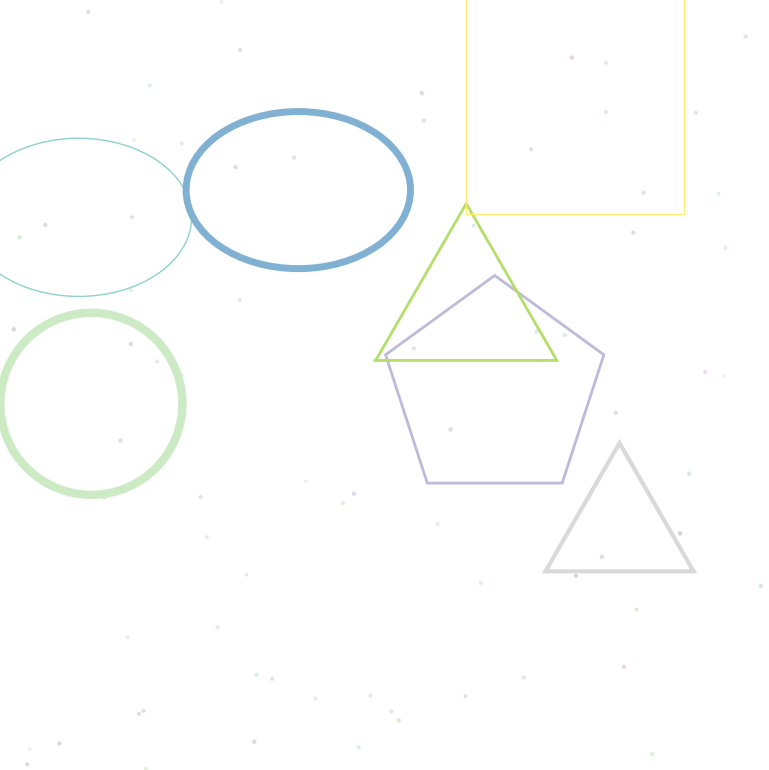[{"shape": "oval", "thickness": 0.5, "radius": 0.73, "center": [0.102, 0.718]}, {"shape": "pentagon", "thickness": 1, "radius": 0.75, "center": [0.643, 0.493]}, {"shape": "oval", "thickness": 2.5, "radius": 0.73, "center": [0.387, 0.753]}, {"shape": "triangle", "thickness": 1, "radius": 0.68, "center": [0.606, 0.6]}, {"shape": "triangle", "thickness": 1.5, "radius": 0.56, "center": [0.805, 0.314]}, {"shape": "circle", "thickness": 3, "radius": 0.59, "center": [0.119, 0.476]}, {"shape": "square", "thickness": 0.5, "radius": 0.71, "center": [0.747, 0.864]}]